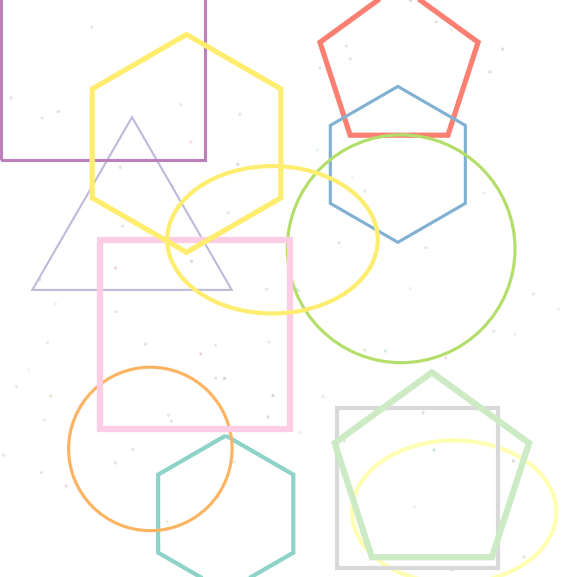[{"shape": "hexagon", "thickness": 2, "radius": 0.68, "center": [0.391, 0.11]}, {"shape": "oval", "thickness": 2, "radius": 0.88, "center": [0.786, 0.113]}, {"shape": "triangle", "thickness": 1, "radius": 1.0, "center": [0.229, 0.597]}, {"shape": "pentagon", "thickness": 2.5, "radius": 0.72, "center": [0.691, 0.881]}, {"shape": "hexagon", "thickness": 1.5, "radius": 0.67, "center": [0.689, 0.714]}, {"shape": "circle", "thickness": 1.5, "radius": 0.71, "center": [0.26, 0.222]}, {"shape": "circle", "thickness": 1.5, "radius": 0.99, "center": [0.695, 0.568]}, {"shape": "square", "thickness": 3, "radius": 0.82, "center": [0.337, 0.42]}, {"shape": "square", "thickness": 2, "radius": 0.7, "center": [0.723, 0.154]}, {"shape": "square", "thickness": 1.5, "radius": 0.88, "center": [0.178, 0.898]}, {"shape": "pentagon", "thickness": 3, "radius": 0.88, "center": [0.748, 0.177]}, {"shape": "oval", "thickness": 2, "radius": 0.91, "center": [0.472, 0.584]}, {"shape": "hexagon", "thickness": 2.5, "radius": 0.94, "center": [0.323, 0.751]}]